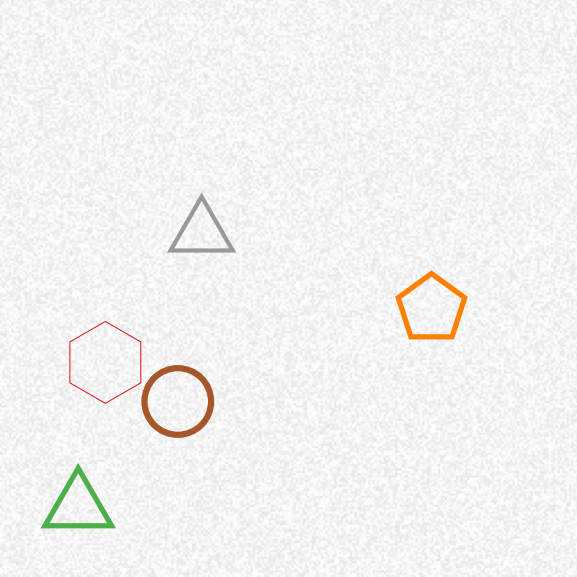[{"shape": "hexagon", "thickness": 0.5, "radius": 0.35, "center": [0.182, 0.372]}, {"shape": "triangle", "thickness": 2.5, "radius": 0.33, "center": [0.135, 0.122]}, {"shape": "pentagon", "thickness": 2.5, "radius": 0.3, "center": [0.747, 0.465]}, {"shape": "circle", "thickness": 3, "radius": 0.29, "center": [0.308, 0.304]}, {"shape": "triangle", "thickness": 2, "radius": 0.31, "center": [0.349, 0.596]}]